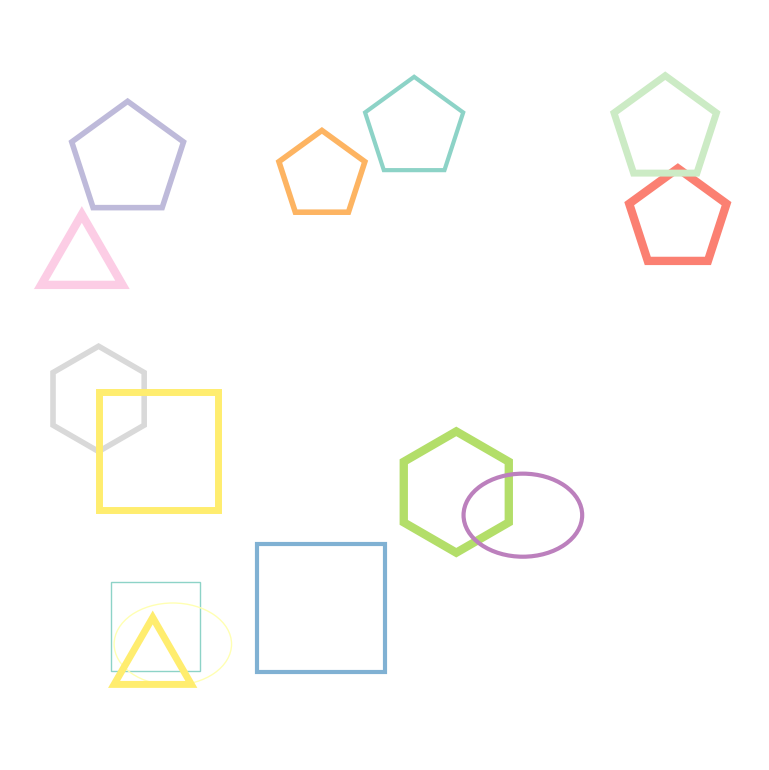[{"shape": "square", "thickness": 0.5, "radius": 0.29, "center": [0.202, 0.186]}, {"shape": "pentagon", "thickness": 1.5, "radius": 0.34, "center": [0.538, 0.833]}, {"shape": "oval", "thickness": 0.5, "radius": 0.38, "center": [0.224, 0.164]}, {"shape": "pentagon", "thickness": 2, "radius": 0.38, "center": [0.166, 0.792]}, {"shape": "pentagon", "thickness": 3, "radius": 0.33, "center": [0.88, 0.715]}, {"shape": "square", "thickness": 1.5, "radius": 0.42, "center": [0.417, 0.211]}, {"shape": "pentagon", "thickness": 2, "radius": 0.29, "center": [0.418, 0.772]}, {"shape": "hexagon", "thickness": 3, "radius": 0.39, "center": [0.593, 0.361]}, {"shape": "triangle", "thickness": 3, "radius": 0.3, "center": [0.106, 0.661]}, {"shape": "hexagon", "thickness": 2, "radius": 0.34, "center": [0.128, 0.482]}, {"shape": "oval", "thickness": 1.5, "radius": 0.39, "center": [0.679, 0.331]}, {"shape": "pentagon", "thickness": 2.5, "radius": 0.35, "center": [0.864, 0.832]}, {"shape": "triangle", "thickness": 2.5, "radius": 0.29, "center": [0.198, 0.14]}, {"shape": "square", "thickness": 2.5, "radius": 0.38, "center": [0.206, 0.415]}]